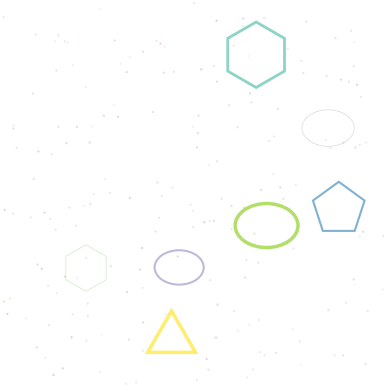[{"shape": "hexagon", "thickness": 2, "radius": 0.43, "center": [0.665, 0.858]}, {"shape": "oval", "thickness": 1.5, "radius": 0.32, "center": [0.465, 0.305]}, {"shape": "pentagon", "thickness": 1.5, "radius": 0.35, "center": [0.88, 0.457]}, {"shape": "oval", "thickness": 2.5, "radius": 0.41, "center": [0.692, 0.414]}, {"shape": "oval", "thickness": 0.5, "radius": 0.34, "center": [0.852, 0.667]}, {"shape": "hexagon", "thickness": 0.5, "radius": 0.3, "center": [0.223, 0.304]}, {"shape": "triangle", "thickness": 2.5, "radius": 0.36, "center": [0.446, 0.121]}]